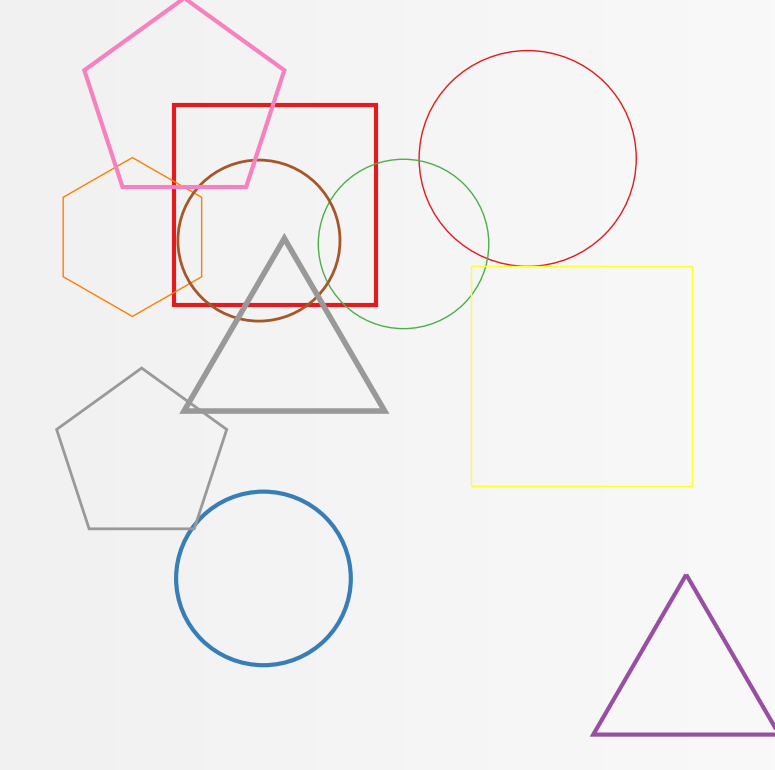[{"shape": "square", "thickness": 1.5, "radius": 0.65, "center": [0.355, 0.734]}, {"shape": "circle", "thickness": 0.5, "radius": 0.7, "center": [0.681, 0.794]}, {"shape": "circle", "thickness": 1.5, "radius": 0.56, "center": [0.34, 0.249]}, {"shape": "circle", "thickness": 0.5, "radius": 0.55, "center": [0.521, 0.683]}, {"shape": "triangle", "thickness": 1.5, "radius": 0.69, "center": [0.885, 0.115]}, {"shape": "hexagon", "thickness": 0.5, "radius": 0.52, "center": [0.171, 0.692]}, {"shape": "square", "thickness": 0.5, "radius": 0.71, "center": [0.75, 0.512]}, {"shape": "circle", "thickness": 1, "radius": 0.52, "center": [0.334, 0.688]}, {"shape": "pentagon", "thickness": 1.5, "radius": 0.68, "center": [0.238, 0.867]}, {"shape": "pentagon", "thickness": 1, "radius": 0.58, "center": [0.183, 0.407]}, {"shape": "triangle", "thickness": 2, "radius": 0.75, "center": [0.367, 0.541]}]